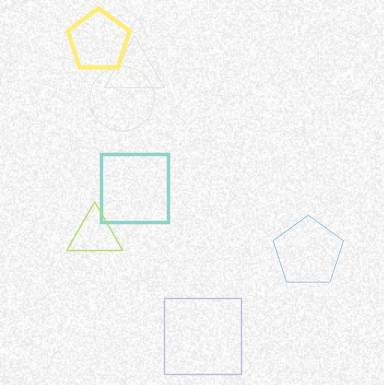[{"shape": "square", "thickness": 2.5, "radius": 0.44, "center": [0.349, 0.512]}, {"shape": "square", "thickness": 1, "radius": 0.5, "center": [0.526, 0.127]}, {"shape": "pentagon", "thickness": 0.5, "radius": 0.48, "center": [0.801, 0.345]}, {"shape": "triangle", "thickness": 1, "radius": 0.42, "center": [0.246, 0.391]}, {"shape": "triangle", "thickness": 0.5, "radius": 0.45, "center": [0.349, 0.817]}, {"shape": "circle", "thickness": 0.5, "radius": 0.42, "center": [0.317, 0.743]}, {"shape": "pentagon", "thickness": 3, "radius": 0.42, "center": [0.256, 0.893]}]